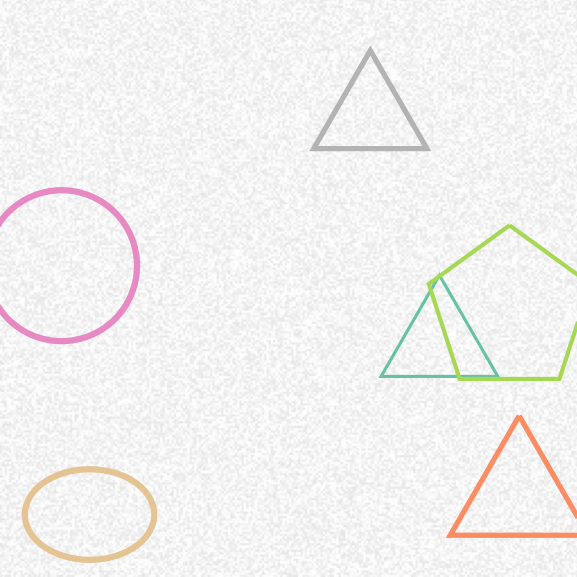[{"shape": "triangle", "thickness": 1.5, "radius": 0.58, "center": [0.761, 0.406]}, {"shape": "triangle", "thickness": 2.5, "radius": 0.69, "center": [0.899, 0.141]}, {"shape": "circle", "thickness": 3, "radius": 0.65, "center": [0.107, 0.539]}, {"shape": "pentagon", "thickness": 2, "radius": 0.74, "center": [0.882, 0.462]}, {"shape": "oval", "thickness": 3, "radius": 0.56, "center": [0.155, 0.108]}, {"shape": "triangle", "thickness": 2.5, "radius": 0.57, "center": [0.641, 0.798]}]